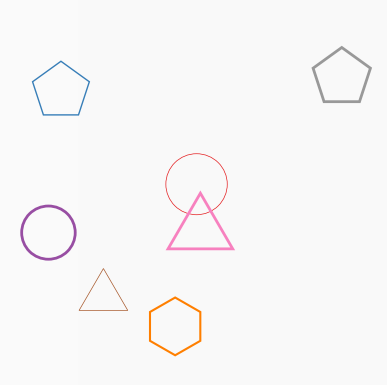[{"shape": "circle", "thickness": 0.5, "radius": 0.4, "center": [0.507, 0.521]}, {"shape": "pentagon", "thickness": 1, "radius": 0.38, "center": [0.157, 0.764]}, {"shape": "circle", "thickness": 2, "radius": 0.35, "center": [0.125, 0.396]}, {"shape": "hexagon", "thickness": 1.5, "radius": 0.37, "center": [0.452, 0.152]}, {"shape": "triangle", "thickness": 0.5, "radius": 0.36, "center": [0.267, 0.23]}, {"shape": "triangle", "thickness": 2, "radius": 0.48, "center": [0.517, 0.402]}, {"shape": "pentagon", "thickness": 2, "radius": 0.39, "center": [0.882, 0.799]}]